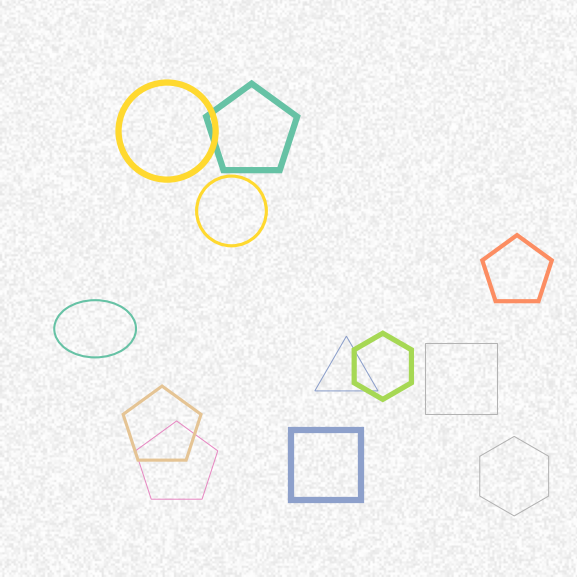[{"shape": "pentagon", "thickness": 3, "radius": 0.41, "center": [0.436, 0.772]}, {"shape": "oval", "thickness": 1, "radius": 0.35, "center": [0.165, 0.43]}, {"shape": "pentagon", "thickness": 2, "radius": 0.32, "center": [0.895, 0.529]}, {"shape": "square", "thickness": 3, "radius": 0.3, "center": [0.564, 0.193]}, {"shape": "triangle", "thickness": 0.5, "radius": 0.32, "center": [0.6, 0.354]}, {"shape": "pentagon", "thickness": 0.5, "radius": 0.37, "center": [0.306, 0.195]}, {"shape": "hexagon", "thickness": 2.5, "radius": 0.29, "center": [0.663, 0.365]}, {"shape": "circle", "thickness": 1.5, "radius": 0.3, "center": [0.401, 0.634]}, {"shape": "circle", "thickness": 3, "radius": 0.42, "center": [0.289, 0.772]}, {"shape": "pentagon", "thickness": 1.5, "radius": 0.35, "center": [0.281, 0.26]}, {"shape": "hexagon", "thickness": 0.5, "radius": 0.34, "center": [0.89, 0.175]}, {"shape": "square", "thickness": 0.5, "radius": 0.31, "center": [0.798, 0.344]}]